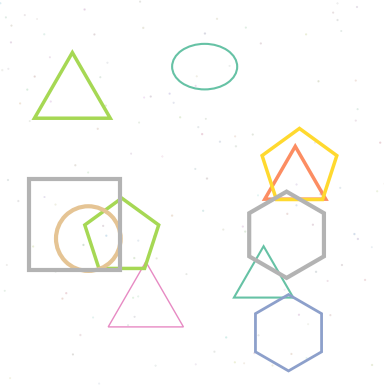[{"shape": "triangle", "thickness": 1.5, "radius": 0.44, "center": [0.685, 0.272]}, {"shape": "oval", "thickness": 1.5, "radius": 0.42, "center": [0.532, 0.827]}, {"shape": "triangle", "thickness": 2.5, "radius": 0.46, "center": [0.767, 0.528]}, {"shape": "hexagon", "thickness": 2, "radius": 0.5, "center": [0.749, 0.136]}, {"shape": "triangle", "thickness": 1, "radius": 0.56, "center": [0.379, 0.207]}, {"shape": "pentagon", "thickness": 2.5, "radius": 0.5, "center": [0.316, 0.384]}, {"shape": "triangle", "thickness": 2.5, "radius": 0.57, "center": [0.188, 0.75]}, {"shape": "pentagon", "thickness": 2.5, "radius": 0.51, "center": [0.778, 0.564]}, {"shape": "circle", "thickness": 3, "radius": 0.42, "center": [0.229, 0.38]}, {"shape": "square", "thickness": 3, "radius": 0.59, "center": [0.194, 0.416]}, {"shape": "hexagon", "thickness": 3, "radius": 0.56, "center": [0.744, 0.39]}]